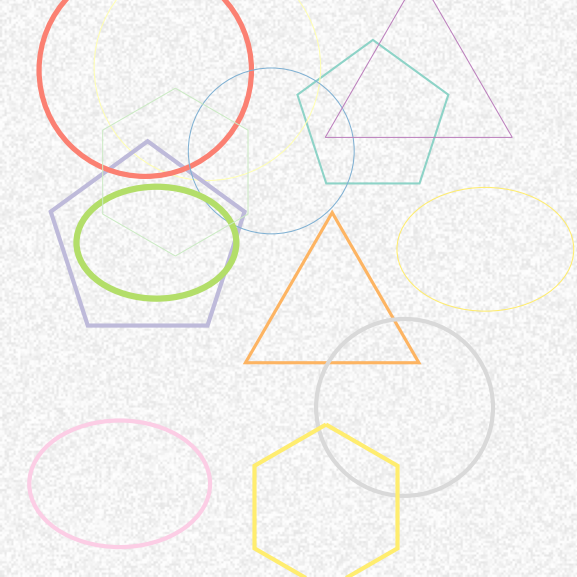[{"shape": "pentagon", "thickness": 1, "radius": 0.69, "center": [0.646, 0.793]}, {"shape": "circle", "thickness": 0.5, "radius": 0.98, "center": [0.359, 0.883]}, {"shape": "pentagon", "thickness": 2, "radius": 0.88, "center": [0.256, 0.578]}, {"shape": "circle", "thickness": 2.5, "radius": 0.92, "center": [0.252, 0.878]}, {"shape": "circle", "thickness": 0.5, "radius": 0.72, "center": [0.47, 0.738]}, {"shape": "triangle", "thickness": 1.5, "radius": 0.87, "center": [0.575, 0.458]}, {"shape": "oval", "thickness": 3, "radius": 0.69, "center": [0.271, 0.579]}, {"shape": "oval", "thickness": 2, "radius": 0.78, "center": [0.207, 0.161]}, {"shape": "circle", "thickness": 2, "radius": 0.77, "center": [0.701, 0.294]}, {"shape": "triangle", "thickness": 0.5, "radius": 0.93, "center": [0.725, 0.855]}, {"shape": "hexagon", "thickness": 0.5, "radius": 0.73, "center": [0.304, 0.701]}, {"shape": "oval", "thickness": 0.5, "radius": 0.77, "center": [0.84, 0.567]}, {"shape": "hexagon", "thickness": 2, "radius": 0.71, "center": [0.565, 0.121]}]